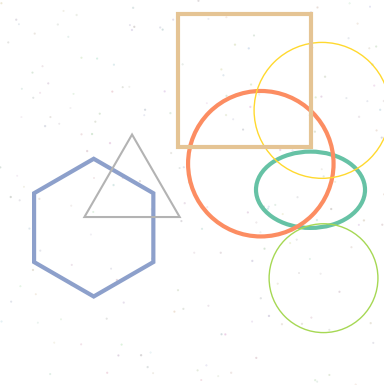[{"shape": "oval", "thickness": 3, "radius": 0.71, "center": [0.807, 0.507]}, {"shape": "circle", "thickness": 3, "radius": 0.94, "center": [0.677, 0.575]}, {"shape": "hexagon", "thickness": 3, "radius": 0.89, "center": [0.243, 0.409]}, {"shape": "circle", "thickness": 1, "radius": 0.71, "center": [0.84, 0.277]}, {"shape": "circle", "thickness": 1, "radius": 0.88, "center": [0.837, 0.713]}, {"shape": "square", "thickness": 3, "radius": 0.86, "center": [0.635, 0.791]}, {"shape": "triangle", "thickness": 1.5, "radius": 0.71, "center": [0.343, 0.508]}]